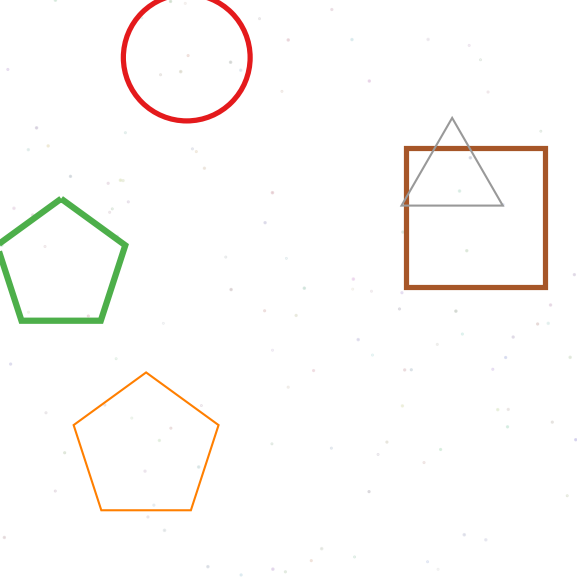[{"shape": "circle", "thickness": 2.5, "radius": 0.55, "center": [0.323, 0.9]}, {"shape": "pentagon", "thickness": 3, "radius": 0.58, "center": [0.106, 0.538]}, {"shape": "pentagon", "thickness": 1, "radius": 0.66, "center": [0.253, 0.222]}, {"shape": "square", "thickness": 2.5, "radius": 0.6, "center": [0.823, 0.623]}, {"shape": "triangle", "thickness": 1, "radius": 0.51, "center": [0.783, 0.694]}]